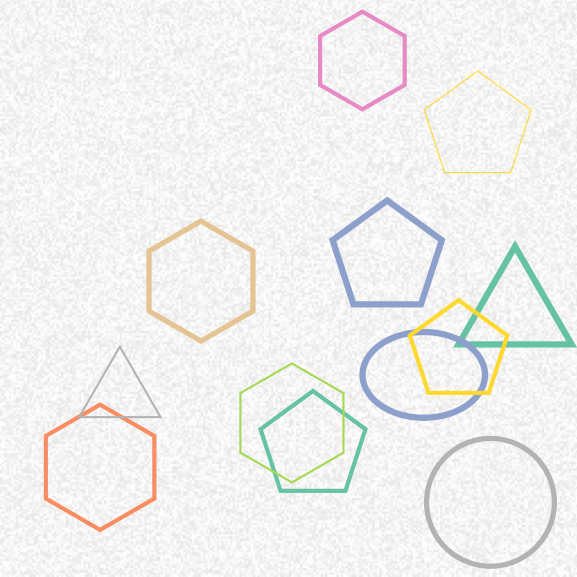[{"shape": "pentagon", "thickness": 2, "radius": 0.48, "center": [0.542, 0.227]}, {"shape": "triangle", "thickness": 3, "radius": 0.57, "center": [0.892, 0.459]}, {"shape": "hexagon", "thickness": 2, "radius": 0.54, "center": [0.173, 0.19]}, {"shape": "oval", "thickness": 3, "radius": 0.53, "center": [0.734, 0.35]}, {"shape": "pentagon", "thickness": 3, "radius": 0.5, "center": [0.671, 0.553]}, {"shape": "hexagon", "thickness": 2, "radius": 0.42, "center": [0.628, 0.894]}, {"shape": "hexagon", "thickness": 1, "radius": 0.52, "center": [0.505, 0.267]}, {"shape": "pentagon", "thickness": 2, "radius": 0.44, "center": [0.794, 0.391]}, {"shape": "pentagon", "thickness": 0.5, "radius": 0.49, "center": [0.827, 0.779]}, {"shape": "hexagon", "thickness": 2.5, "radius": 0.52, "center": [0.348, 0.512]}, {"shape": "triangle", "thickness": 1, "radius": 0.41, "center": [0.208, 0.318]}, {"shape": "circle", "thickness": 2.5, "radius": 0.55, "center": [0.849, 0.129]}]